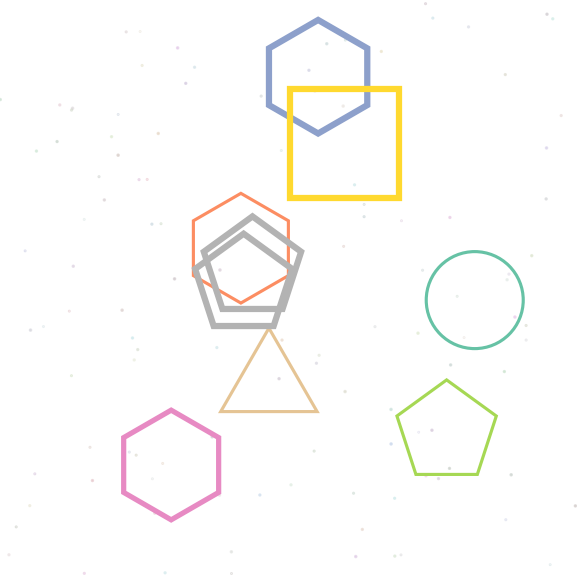[{"shape": "circle", "thickness": 1.5, "radius": 0.42, "center": [0.822, 0.479]}, {"shape": "hexagon", "thickness": 1.5, "radius": 0.47, "center": [0.417, 0.569]}, {"shape": "hexagon", "thickness": 3, "radius": 0.49, "center": [0.551, 0.866]}, {"shape": "hexagon", "thickness": 2.5, "radius": 0.47, "center": [0.296, 0.194]}, {"shape": "pentagon", "thickness": 1.5, "radius": 0.45, "center": [0.773, 0.251]}, {"shape": "square", "thickness": 3, "radius": 0.47, "center": [0.597, 0.751]}, {"shape": "triangle", "thickness": 1.5, "radius": 0.48, "center": [0.466, 0.335]}, {"shape": "pentagon", "thickness": 3, "radius": 0.44, "center": [0.437, 0.536]}, {"shape": "pentagon", "thickness": 3, "radius": 0.44, "center": [0.422, 0.506]}]